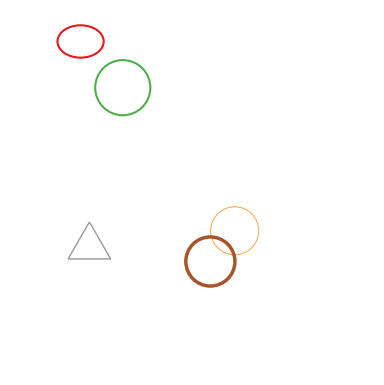[{"shape": "oval", "thickness": 1.5, "radius": 0.3, "center": [0.209, 0.892]}, {"shape": "circle", "thickness": 1.5, "radius": 0.36, "center": [0.319, 0.772]}, {"shape": "circle", "thickness": 0.5, "radius": 0.31, "center": [0.61, 0.4]}, {"shape": "circle", "thickness": 2.5, "radius": 0.32, "center": [0.546, 0.321]}, {"shape": "triangle", "thickness": 1, "radius": 0.32, "center": [0.232, 0.359]}]